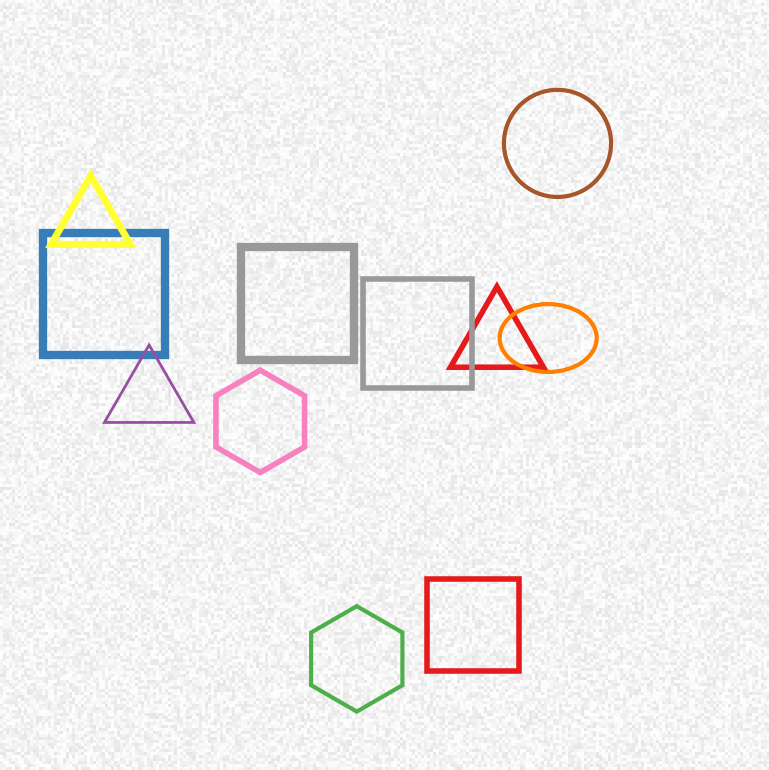[{"shape": "triangle", "thickness": 2, "radius": 0.35, "center": [0.645, 0.558]}, {"shape": "square", "thickness": 2, "radius": 0.3, "center": [0.615, 0.188]}, {"shape": "square", "thickness": 3, "radius": 0.4, "center": [0.135, 0.618]}, {"shape": "hexagon", "thickness": 1.5, "radius": 0.34, "center": [0.463, 0.144]}, {"shape": "triangle", "thickness": 1, "radius": 0.34, "center": [0.194, 0.485]}, {"shape": "oval", "thickness": 1.5, "radius": 0.32, "center": [0.712, 0.561]}, {"shape": "triangle", "thickness": 2.5, "radius": 0.3, "center": [0.118, 0.712]}, {"shape": "circle", "thickness": 1.5, "radius": 0.35, "center": [0.724, 0.814]}, {"shape": "hexagon", "thickness": 2, "radius": 0.33, "center": [0.338, 0.453]}, {"shape": "square", "thickness": 2, "radius": 0.35, "center": [0.543, 0.567]}, {"shape": "square", "thickness": 3, "radius": 0.37, "center": [0.386, 0.605]}]